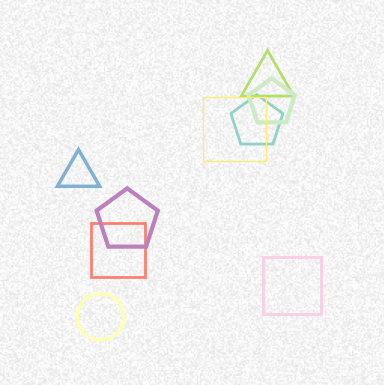[{"shape": "pentagon", "thickness": 2, "radius": 0.35, "center": [0.667, 0.683]}, {"shape": "circle", "thickness": 2.5, "radius": 0.3, "center": [0.261, 0.177]}, {"shape": "square", "thickness": 2, "radius": 0.35, "center": [0.307, 0.351]}, {"shape": "triangle", "thickness": 2.5, "radius": 0.32, "center": [0.204, 0.548]}, {"shape": "triangle", "thickness": 2, "radius": 0.39, "center": [0.695, 0.79]}, {"shape": "square", "thickness": 2, "radius": 0.37, "center": [0.758, 0.259]}, {"shape": "pentagon", "thickness": 3, "radius": 0.42, "center": [0.33, 0.427]}, {"shape": "pentagon", "thickness": 3, "radius": 0.32, "center": [0.706, 0.733]}, {"shape": "square", "thickness": 1, "radius": 0.41, "center": [0.609, 0.664]}]